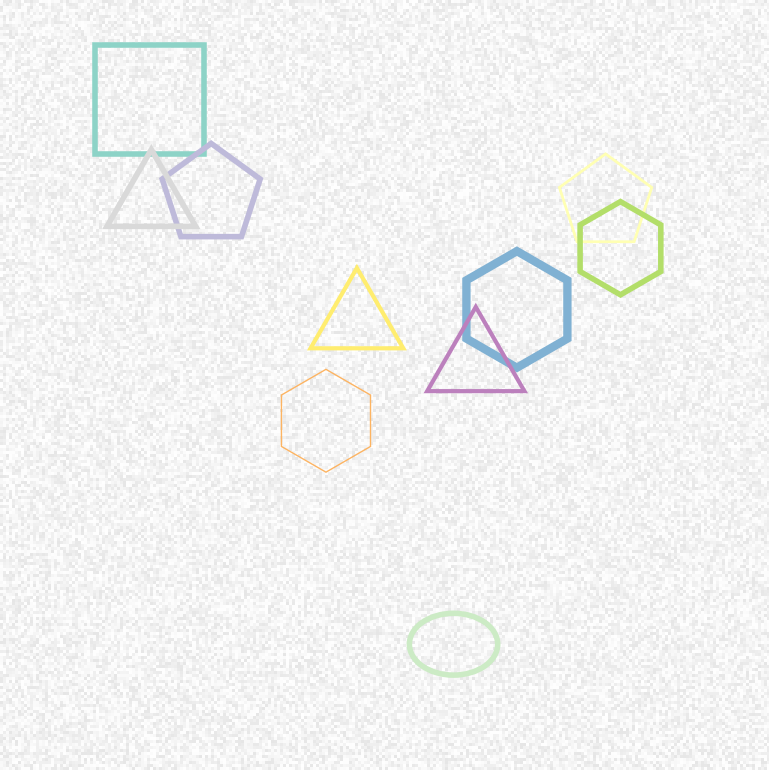[{"shape": "square", "thickness": 2, "radius": 0.35, "center": [0.194, 0.87]}, {"shape": "pentagon", "thickness": 1, "radius": 0.32, "center": [0.786, 0.737]}, {"shape": "pentagon", "thickness": 2, "radius": 0.33, "center": [0.274, 0.747]}, {"shape": "hexagon", "thickness": 3, "radius": 0.38, "center": [0.671, 0.598]}, {"shape": "hexagon", "thickness": 0.5, "radius": 0.33, "center": [0.423, 0.454]}, {"shape": "hexagon", "thickness": 2, "radius": 0.3, "center": [0.806, 0.678]}, {"shape": "triangle", "thickness": 2, "radius": 0.33, "center": [0.197, 0.739]}, {"shape": "triangle", "thickness": 1.5, "radius": 0.36, "center": [0.618, 0.528]}, {"shape": "oval", "thickness": 2, "radius": 0.29, "center": [0.589, 0.163]}, {"shape": "triangle", "thickness": 1.5, "radius": 0.35, "center": [0.464, 0.582]}]